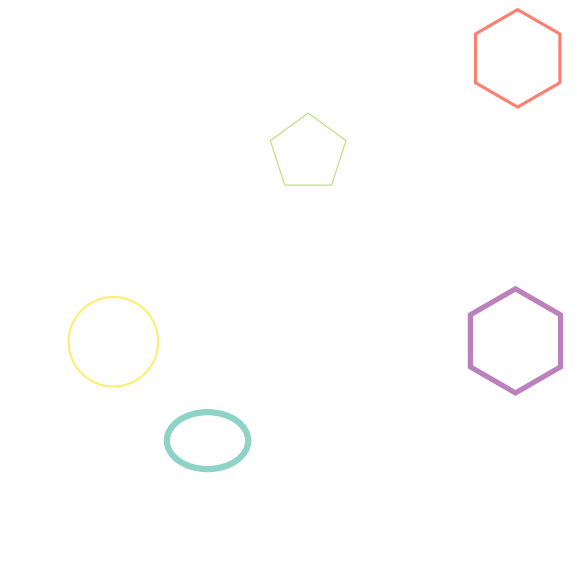[{"shape": "oval", "thickness": 3, "radius": 0.35, "center": [0.359, 0.236]}, {"shape": "hexagon", "thickness": 1.5, "radius": 0.42, "center": [0.896, 0.898]}, {"shape": "pentagon", "thickness": 0.5, "radius": 0.34, "center": [0.534, 0.734]}, {"shape": "hexagon", "thickness": 2.5, "radius": 0.45, "center": [0.893, 0.409]}, {"shape": "circle", "thickness": 1, "radius": 0.39, "center": [0.196, 0.407]}]